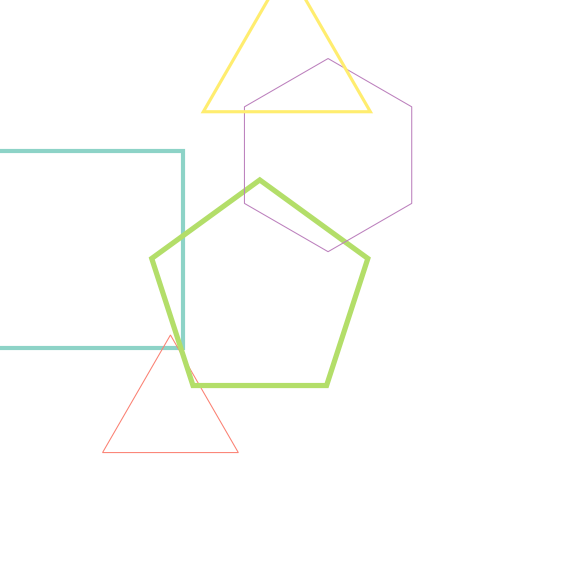[{"shape": "square", "thickness": 2, "radius": 0.85, "center": [0.146, 0.567]}, {"shape": "triangle", "thickness": 0.5, "radius": 0.68, "center": [0.295, 0.283]}, {"shape": "pentagon", "thickness": 2.5, "radius": 0.98, "center": [0.45, 0.491]}, {"shape": "hexagon", "thickness": 0.5, "radius": 0.84, "center": [0.568, 0.731]}, {"shape": "triangle", "thickness": 1.5, "radius": 0.83, "center": [0.497, 0.889]}]